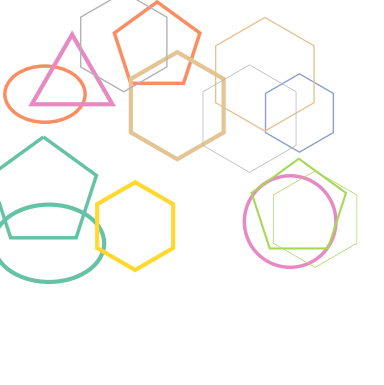[{"shape": "pentagon", "thickness": 2.5, "radius": 0.72, "center": [0.113, 0.499]}, {"shape": "oval", "thickness": 3, "radius": 0.72, "center": [0.127, 0.368]}, {"shape": "pentagon", "thickness": 2.5, "radius": 0.58, "center": [0.408, 0.878]}, {"shape": "oval", "thickness": 2.5, "radius": 0.52, "center": [0.117, 0.755]}, {"shape": "hexagon", "thickness": 1, "radius": 0.51, "center": [0.778, 0.706]}, {"shape": "circle", "thickness": 2.5, "radius": 0.59, "center": [0.754, 0.425]}, {"shape": "triangle", "thickness": 3, "radius": 0.6, "center": [0.187, 0.79]}, {"shape": "hexagon", "thickness": 0.5, "radius": 0.63, "center": [0.818, 0.431]}, {"shape": "pentagon", "thickness": 1.5, "radius": 0.64, "center": [0.776, 0.459]}, {"shape": "hexagon", "thickness": 3, "radius": 0.57, "center": [0.351, 0.413]}, {"shape": "hexagon", "thickness": 3, "radius": 0.7, "center": [0.46, 0.725]}, {"shape": "hexagon", "thickness": 1, "radius": 0.74, "center": [0.688, 0.807]}, {"shape": "hexagon", "thickness": 0.5, "radius": 0.7, "center": [0.648, 0.692]}, {"shape": "hexagon", "thickness": 1, "radius": 0.65, "center": [0.322, 0.891]}]